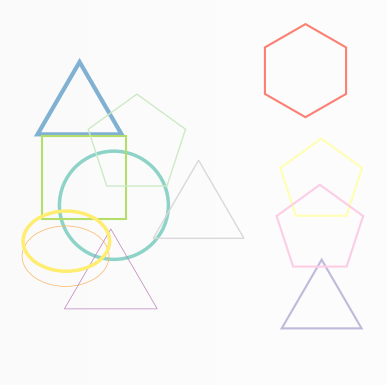[{"shape": "circle", "thickness": 2.5, "radius": 0.7, "center": [0.294, 0.467]}, {"shape": "pentagon", "thickness": 1.5, "radius": 0.55, "center": [0.829, 0.529]}, {"shape": "triangle", "thickness": 1.5, "radius": 0.59, "center": [0.83, 0.207]}, {"shape": "hexagon", "thickness": 1.5, "radius": 0.6, "center": [0.788, 0.816]}, {"shape": "triangle", "thickness": 3, "radius": 0.63, "center": [0.205, 0.714]}, {"shape": "oval", "thickness": 0.5, "radius": 0.56, "center": [0.169, 0.335]}, {"shape": "square", "thickness": 1.5, "radius": 0.54, "center": [0.218, 0.539]}, {"shape": "pentagon", "thickness": 1.5, "radius": 0.59, "center": [0.826, 0.403]}, {"shape": "triangle", "thickness": 1, "radius": 0.68, "center": [0.512, 0.449]}, {"shape": "triangle", "thickness": 0.5, "radius": 0.69, "center": [0.286, 0.267]}, {"shape": "pentagon", "thickness": 1, "radius": 0.66, "center": [0.353, 0.624]}, {"shape": "oval", "thickness": 2.5, "radius": 0.56, "center": [0.171, 0.374]}]